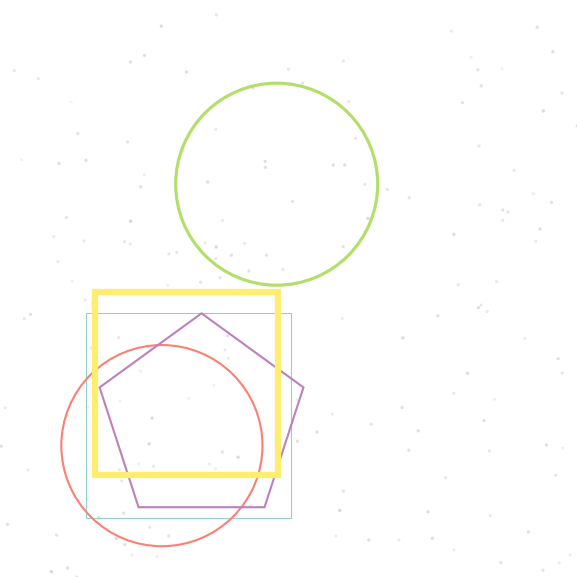[{"shape": "square", "thickness": 0.5, "radius": 0.89, "center": [0.326, 0.279]}, {"shape": "circle", "thickness": 1, "radius": 0.87, "center": [0.28, 0.227]}, {"shape": "circle", "thickness": 1.5, "radius": 0.87, "center": [0.479, 0.68]}, {"shape": "pentagon", "thickness": 1, "radius": 0.93, "center": [0.349, 0.271]}, {"shape": "square", "thickness": 3, "radius": 0.79, "center": [0.323, 0.336]}]